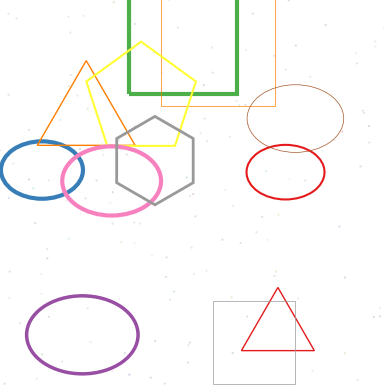[{"shape": "oval", "thickness": 1.5, "radius": 0.51, "center": [0.742, 0.553]}, {"shape": "triangle", "thickness": 1, "radius": 0.55, "center": [0.722, 0.144]}, {"shape": "oval", "thickness": 3, "radius": 0.53, "center": [0.109, 0.558]}, {"shape": "square", "thickness": 3, "radius": 0.7, "center": [0.475, 0.896]}, {"shape": "oval", "thickness": 2.5, "radius": 0.72, "center": [0.214, 0.13]}, {"shape": "square", "thickness": 0.5, "radius": 0.74, "center": [0.566, 0.873]}, {"shape": "triangle", "thickness": 1, "radius": 0.73, "center": [0.224, 0.696]}, {"shape": "pentagon", "thickness": 1.5, "radius": 0.75, "center": [0.367, 0.742]}, {"shape": "oval", "thickness": 0.5, "radius": 0.63, "center": [0.767, 0.692]}, {"shape": "oval", "thickness": 3, "radius": 0.64, "center": [0.29, 0.53]}, {"shape": "square", "thickness": 0.5, "radius": 0.54, "center": [0.66, 0.111]}, {"shape": "hexagon", "thickness": 2, "radius": 0.57, "center": [0.402, 0.583]}]